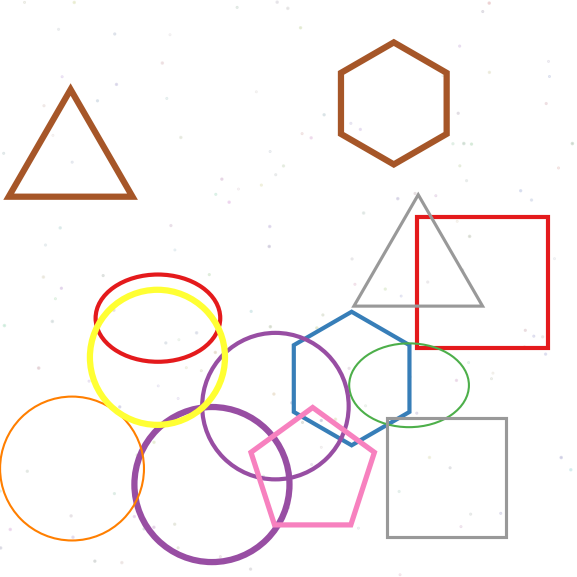[{"shape": "square", "thickness": 2, "radius": 0.57, "center": [0.836, 0.51]}, {"shape": "oval", "thickness": 2, "radius": 0.54, "center": [0.273, 0.448]}, {"shape": "hexagon", "thickness": 2, "radius": 0.58, "center": [0.609, 0.344]}, {"shape": "oval", "thickness": 1, "radius": 0.52, "center": [0.708, 0.332]}, {"shape": "circle", "thickness": 3, "radius": 0.67, "center": [0.367, 0.16]}, {"shape": "circle", "thickness": 2, "radius": 0.63, "center": [0.477, 0.296]}, {"shape": "circle", "thickness": 1, "radius": 0.62, "center": [0.125, 0.188]}, {"shape": "circle", "thickness": 3, "radius": 0.58, "center": [0.273, 0.38]}, {"shape": "hexagon", "thickness": 3, "radius": 0.53, "center": [0.682, 0.82]}, {"shape": "triangle", "thickness": 3, "radius": 0.62, "center": [0.122, 0.72]}, {"shape": "pentagon", "thickness": 2.5, "radius": 0.56, "center": [0.541, 0.181]}, {"shape": "square", "thickness": 1.5, "radius": 0.52, "center": [0.773, 0.173]}, {"shape": "triangle", "thickness": 1.5, "radius": 0.64, "center": [0.724, 0.533]}]